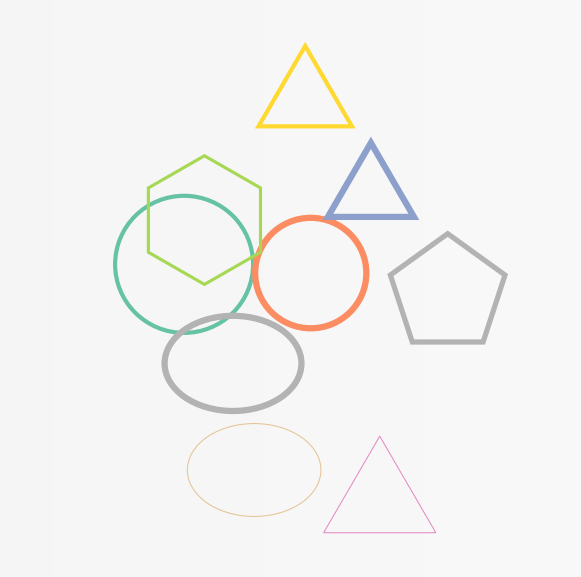[{"shape": "circle", "thickness": 2, "radius": 0.59, "center": [0.317, 0.541]}, {"shape": "circle", "thickness": 3, "radius": 0.48, "center": [0.535, 0.526]}, {"shape": "triangle", "thickness": 3, "radius": 0.43, "center": [0.638, 0.666]}, {"shape": "triangle", "thickness": 0.5, "radius": 0.56, "center": [0.653, 0.132]}, {"shape": "hexagon", "thickness": 1.5, "radius": 0.56, "center": [0.352, 0.618]}, {"shape": "triangle", "thickness": 2, "radius": 0.46, "center": [0.525, 0.827]}, {"shape": "oval", "thickness": 0.5, "radius": 0.57, "center": [0.437, 0.185]}, {"shape": "oval", "thickness": 3, "radius": 0.59, "center": [0.401, 0.37]}, {"shape": "pentagon", "thickness": 2.5, "radius": 0.52, "center": [0.77, 0.491]}]